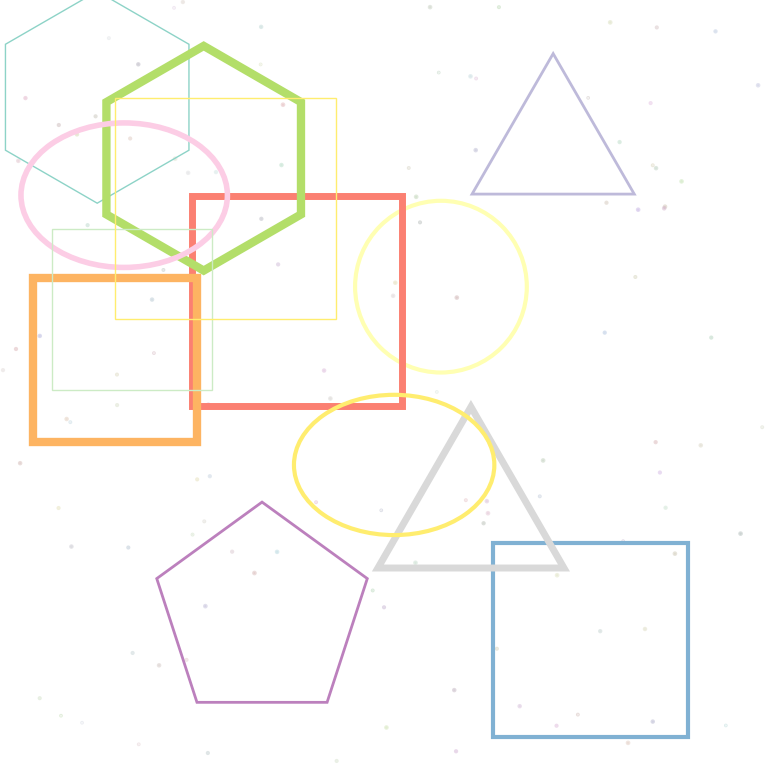[{"shape": "hexagon", "thickness": 0.5, "radius": 0.69, "center": [0.126, 0.874]}, {"shape": "circle", "thickness": 1.5, "radius": 0.56, "center": [0.573, 0.628]}, {"shape": "triangle", "thickness": 1, "radius": 0.61, "center": [0.718, 0.809]}, {"shape": "square", "thickness": 2.5, "radius": 0.68, "center": [0.386, 0.609]}, {"shape": "square", "thickness": 1.5, "radius": 0.63, "center": [0.767, 0.169]}, {"shape": "square", "thickness": 3, "radius": 0.53, "center": [0.149, 0.533]}, {"shape": "hexagon", "thickness": 3, "radius": 0.73, "center": [0.265, 0.794]}, {"shape": "oval", "thickness": 2, "radius": 0.67, "center": [0.161, 0.747]}, {"shape": "triangle", "thickness": 2.5, "radius": 0.7, "center": [0.612, 0.332]}, {"shape": "pentagon", "thickness": 1, "radius": 0.72, "center": [0.34, 0.204]}, {"shape": "square", "thickness": 0.5, "radius": 0.52, "center": [0.172, 0.598]}, {"shape": "square", "thickness": 0.5, "radius": 0.72, "center": [0.293, 0.729]}, {"shape": "oval", "thickness": 1.5, "radius": 0.65, "center": [0.512, 0.396]}]